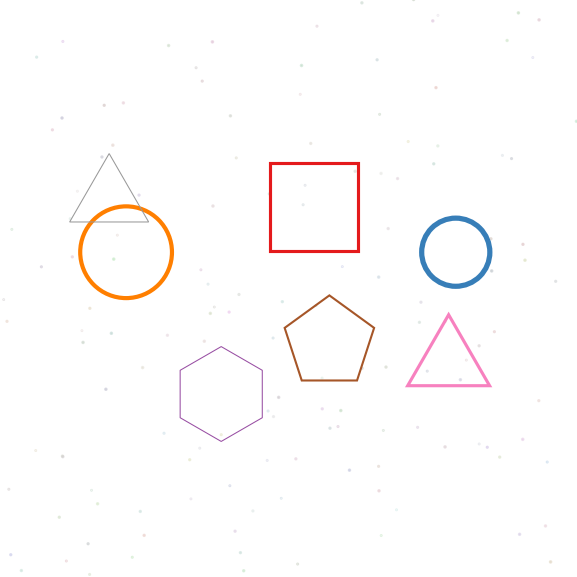[{"shape": "square", "thickness": 1.5, "radius": 0.38, "center": [0.544, 0.64]}, {"shape": "circle", "thickness": 2.5, "radius": 0.29, "center": [0.789, 0.562]}, {"shape": "hexagon", "thickness": 0.5, "radius": 0.41, "center": [0.383, 0.317]}, {"shape": "circle", "thickness": 2, "radius": 0.4, "center": [0.218, 0.562]}, {"shape": "pentagon", "thickness": 1, "radius": 0.41, "center": [0.57, 0.406]}, {"shape": "triangle", "thickness": 1.5, "radius": 0.41, "center": [0.777, 0.372]}, {"shape": "triangle", "thickness": 0.5, "radius": 0.39, "center": [0.189, 0.654]}]